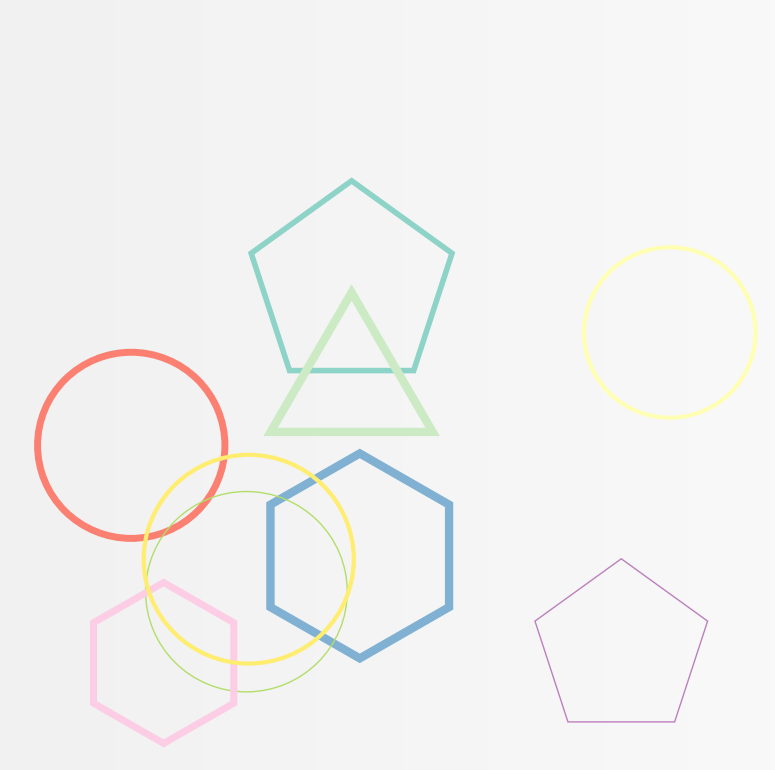[{"shape": "pentagon", "thickness": 2, "radius": 0.68, "center": [0.454, 0.629]}, {"shape": "circle", "thickness": 1.5, "radius": 0.55, "center": [0.864, 0.568]}, {"shape": "circle", "thickness": 2.5, "radius": 0.6, "center": [0.169, 0.422]}, {"shape": "hexagon", "thickness": 3, "radius": 0.67, "center": [0.464, 0.278]}, {"shape": "circle", "thickness": 0.5, "radius": 0.65, "center": [0.318, 0.232]}, {"shape": "hexagon", "thickness": 2.5, "radius": 0.52, "center": [0.211, 0.139]}, {"shape": "pentagon", "thickness": 0.5, "radius": 0.59, "center": [0.802, 0.157]}, {"shape": "triangle", "thickness": 3, "radius": 0.6, "center": [0.454, 0.499]}, {"shape": "circle", "thickness": 1.5, "radius": 0.68, "center": [0.321, 0.274]}]